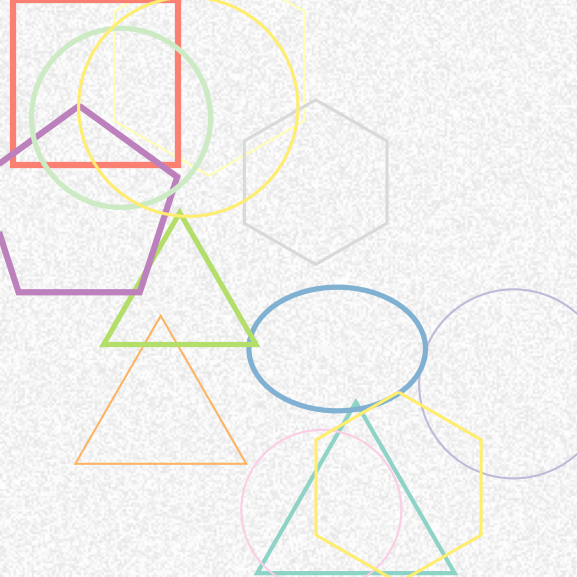[{"shape": "triangle", "thickness": 2, "radius": 0.99, "center": [0.616, 0.105]}, {"shape": "hexagon", "thickness": 1, "radius": 0.95, "center": [0.362, 0.885]}, {"shape": "circle", "thickness": 1, "radius": 0.82, "center": [0.889, 0.334]}, {"shape": "square", "thickness": 3, "radius": 0.71, "center": [0.165, 0.855]}, {"shape": "oval", "thickness": 2.5, "radius": 0.76, "center": [0.584, 0.395]}, {"shape": "triangle", "thickness": 1, "radius": 0.85, "center": [0.278, 0.281]}, {"shape": "triangle", "thickness": 2.5, "radius": 0.76, "center": [0.311, 0.479]}, {"shape": "circle", "thickness": 1, "radius": 0.69, "center": [0.556, 0.116]}, {"shape": "hexagon", "thickness": 1.5, "radius": 0.71, "center": [0.547, 0.684]}, {"shape": "pentagon", "thickness": 3, "radius": 0.89, "center": [0.137, 0.637]}, {"shape": "circle", "thickness": 2.5, "radius": 0.78, "center": [0.209, 0.795]}, {"shape": "circle", "thickness": 1.5, "radius": 0.95, "center": [0.326, 0.814]}, {"shape": "hexagon", "thickness": 1.5, "radius": 0.83, "center": [0.69, 0.155]}]